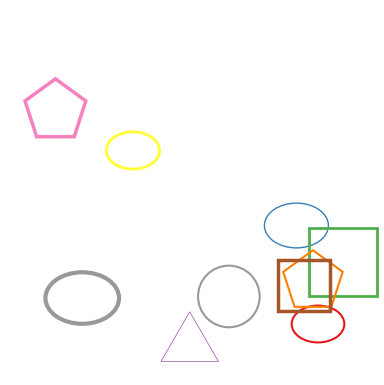[{"shape": "oval", "thickness": 1.5, "radius": 0.34, "center": [0.826, 0.158]}, {"shape": "oval", "thickness": 1, "radius": 0.42, "center": [0.77, 0.414]}, {"shape": "square", "thickness": 2, "radius": 0.44, "center": [0.891, 0.32]}, {"shape": "triangle", "thickness": 0.5, "radius": 0.43, "center": [0.493, 0.104]}, {"shape": "pentagon", "thickness": 1.5, "radius": 0.41, "center": [0.813, 0.269]}, {"shape": "oval", "thickness": 2, "radius": 0.35, "center": [0.345, 0.609]}, {"shape": "square", "thickness": 2.5, "radius": 0.34, "center": [0.789, 0.258]}, {"shape": "pentagon", "thickness": 2.5, "radius": 0.42, "center": [0.144, 0.712]}, {"shape": "oval", "thickness": 3, "radius": 0.48, "center": [0.214, 0.226]}, {"shape": "circle", "thickness": 1.5, "radius": 0.4, "center": [0.594, 0.23]}]